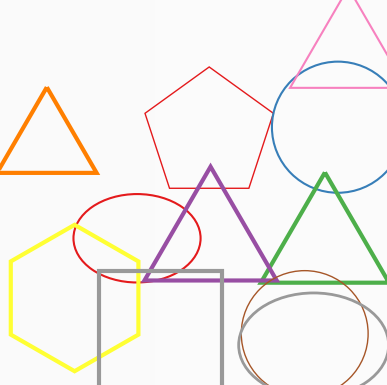[{"shape": "pentagon", "thickness": 1, "radius": 0.87, "center": [0.54, 0.652]}, {"shape": "oval", "thickness": 1.5, "radius": 0.82, "center": [0.354, 0.381]}, {"shape": "circle", "thickness": 1.5, "radius": 0.85, "center": [0.872, 0.67]}, {"shape": "triangle", "thickness": 3, "radius": 0.95, "center": [0.839, 0.361]}, {"shape": "triangle", "thickness": 3, "radius": 0.99, "center": [0.543, 0.37]}, {"shape": "triangle", "thickness": 3, "radius": 0.74, "center": [0.121, 0.625]}, {"shape": "hexagon", "thickness": 3, "radius": 0.95, "center": [0.193, 0.226]}, {"shape": "circle", "thickness": 1, "radius": 0.82, "center": [0.786, 0.133]}, {"shape": "triangle", "thickness": 1.5, "radius": 0.87, "center": [0.899, 0.859]}, {"shape": "square", "thickness": 3, "radius": 0.79, "center": [0.415, 0.137]}, {"shape": "oval", "thickness": 2, "radius": 0.97, "center": [0.809, 0.104]}]